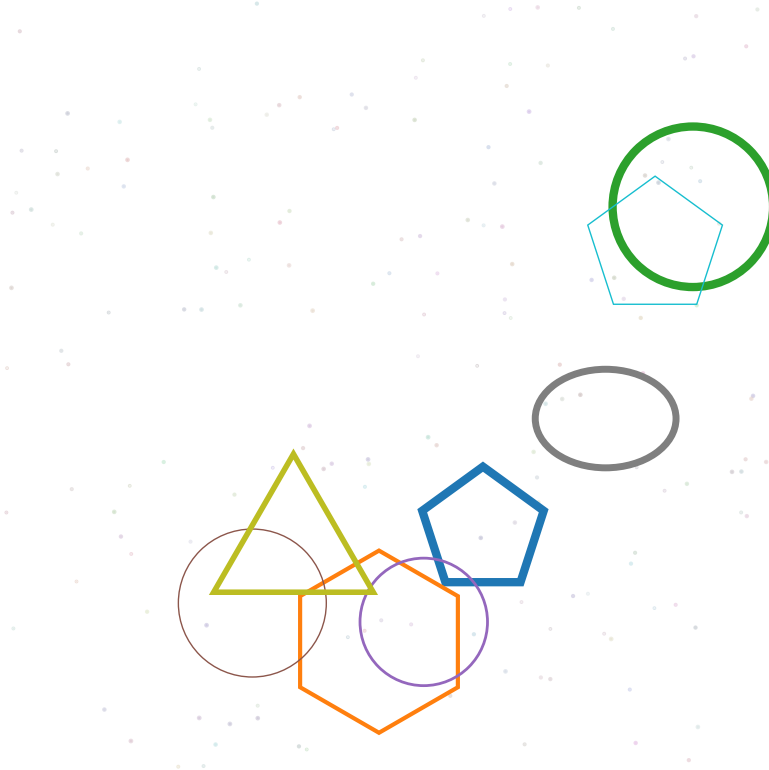[{"shape": "pentagon", "thickness": 3, "radius": 0.41, "center": [0.627, 0.311]}, {"shape": "hexagon", "thickness": 1.5, "radius": 0.59, "center": [0.492, 0.167]}, {"shape": "circle", "thickness": 3, "radius": 0.52, "center": [0.9, 0.731]}, {"shape": "circle", "thickness": 1, "radius": 0.41, "center": [0.55, 0.192]}, {"shape": "circle", "thickness": 0.5, "radius": 0.48, "center": [0.328, 0.217]}, {"shape": "oval", "thickness": 2.5, "radius": 0.46, "center": [0.787, 0.456]}, {"shape": "triangle", "thickness": 2, "radius": 0.6, "center": [0.381, 0.291]}, {"shape": "pentagon", "thickness": 0.5, "radius": 0.46, "center": [0.851, 0.679]}]